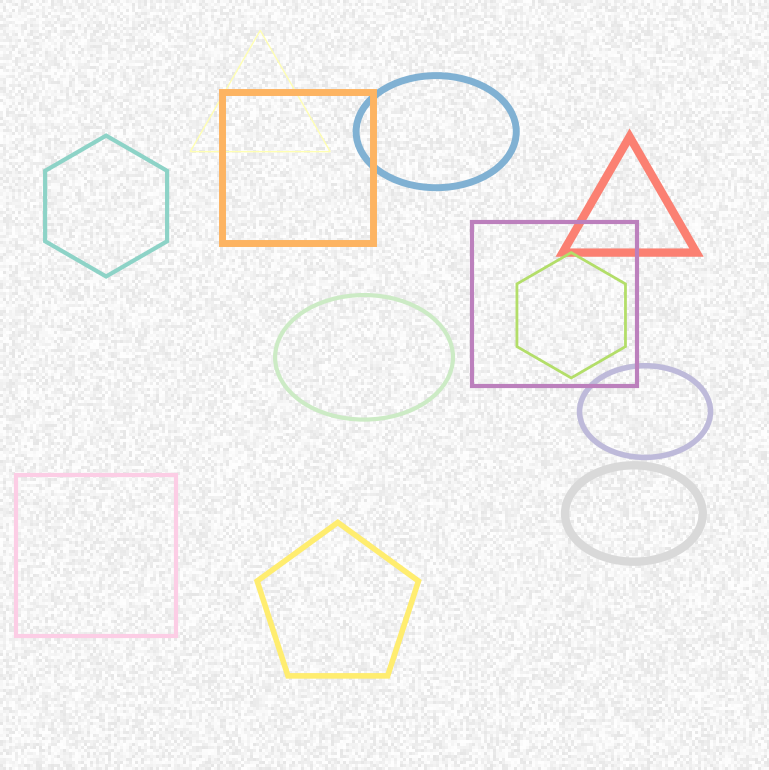[{"shape": "hexagon", "thickness": 1.5, "radius": 0.46, "center": [0.138, 0.732]}, {"shape": "triangle", "thickness": 0.5, "radius": 0.52, "center": [0.338, 0.856]}, {"shape": "oval", "thickness": 2, "radius": 0.43, "center": [0.838, 0.465]}, {"shape": "triangle", "thickness": 3, "radius": 0.5, "center": [0.818, 0.722]}, {"shape": "oval", "thickness": 2.5, "radius": 0.52, "center": [0.566, 0.829]}, {"shape": "square", "thickness": 2.5, "radius": 0.49, "center": [0.387, 0.783]}, {"shape": "hexagon", "thickness": 1, "radius": 0.41, "center": [0.742, 0.591]}, {"shape": "square", "thickness": 1.5, "radius": 0.52, "center": [0.125, 0.279]}, {"shape": "oval", "thickness": 3, "radius": 0.45, "center": [0.823, 0.333]}, {"shape": "square", "thickness": 1.5, "radius": 0.53, "center": [0.72, 0.605]}, {"shape": "oval", "thickness": 1.5, "radius": 0.58, "center": [0.473, 0.536]}, {"shape": "pentagon", "thickness": 2, "radius": 0.55, "center": [0.439, 0.211]}]